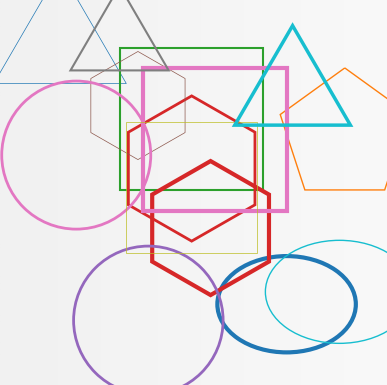[{"shape": "oval", "thickness": 3, "radius": 0.89, "center": [0.74, 0.21]}, {"shape": "triangle", "thickness": 0.5, "radius": 0.99, "center": [0.155, 0.882]}, {"shape": "pentagon", "thickness": 1, "radius": 0.88, "center": [0.89, 0.648]}, {"shape": "square", "thickness": 1.5, "radius": 0.92, "center": [0.495, 0.691]}, {"shape": "hexagon", "thickness": 3, "radius": 0.87, "center": [0.543, 0.408]}, {"shape": "hexagon", "thickness": 2, "radius": 0.94, "center": [0.495, 0.562]}, {"shape": "circle", "thickness": 2, "radius": 0.96, "center": [0.383, 0.168]}, {"shape": "hexagon", "thickness": 0.5, "radius": 0.7, "center": [0.356, 0.726]}, {"shape": "circle", "thickness": 2, "radius": 0.96, "center": [0.197, 0.597]}, {"shape": "square", "thickness": 3, "radius": 0.93, "center": [0.555, 0.638]}, {"shape": "triangle", "thickness": 1.5, "radius": 0.73, "center": [0.309, 0.89]}, {"shape": "square", "thickness": 0.5, "radius": 0.84, "center": [0.493, 0.513]}, {"shape": "oval", "thickness": 1, "radius": 0.96, "center": [0.876, 0.242]}, {"shape": "triangle", "thickness": 2.5, "radius": 0.86, "center": [0.755, 0.761]}]